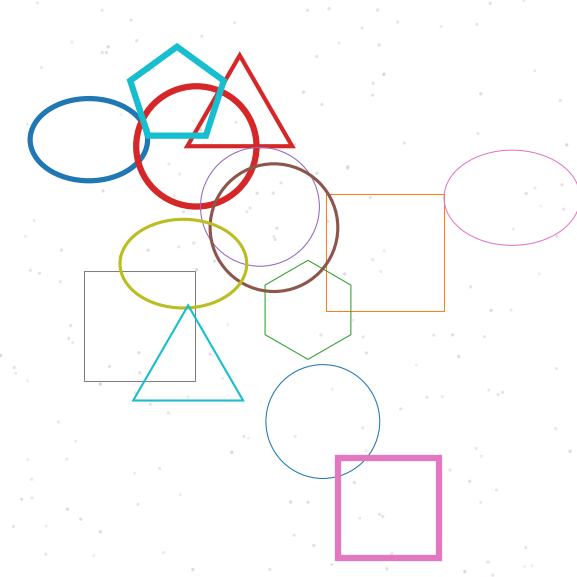[{"shape": "oval", "thickness": 2.5, "radius": 0.51, "center": [0.154, 0.757]}, {"shape": "circle", "thickness": 0.5, "radius": 0.49, "center": [0.559, 0.269]}, {"shape": "square", "thickness": 0.5, "radius": 0.51, "center": [0.667, 0.562]}, {"shape": "hexagon", "thickness": 0.5, "radius": 0.43, "center": [0.533, 0.463]}, {"shape": "triangle", "thickness": 2, "radius": 0.52, "center": [0.415, 0.798]}, {"shape": "circle", "thickness": 3, "radius": 0.52, "center": [0.34, 0.746]}, {"shape": "circle", "thickness": 0.5, "radius": 0.51, "center": [0.45, 0.641]}, {"shape": "circle", "thickness": 1.5, "radius": 0.55, "center": [0.474, 0.605]}, {"shape": "oval", "thickness": 0.5, "radius": 0.59, "center": [0.887, 0.657]}, {"shape": "square", "thickness": 3, "radius": 0.44, "center": [0.673, 0.119]}, {"shape": "square", "thickness": 0.5, "radius": 0.48, "center": [0.241, 0.434]}, {"shape": "oval", "thickness": 1.5, "radius": 0.55, "center": [0.318, 0.543]}, {"shape": "pentagon", "thickness": 3, "radius": 0.43, "center": [0.306, 0.833]}, {"shape": "triangle", "thickness": 1, "radius": 0.55, "center": [0.326, 0.361]}]